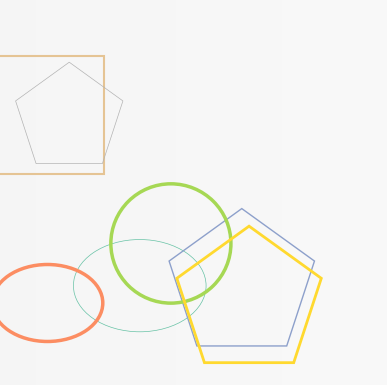[{"shape": "oval", "thickness": 0.5, "radius": 0.86, "center": [0.361, 0.258]}, {"shape": "oval", "thickness": 2.5, "radius": 0.71, "center": [0.122, 0.213]}, {"shape": "pentagon", "thickness": 1, "radius": 0.99, "center": [0.624, 0.261]}, {"shape": "circle", "thickness": 2.5, "radius": 0.77, "center": [0.441, 0.368]}, {"shape": "pentagon", "thickness": 2, "radius": 0.98, "center": [0.643, 0.217]}, {"shape": "square", "thickness": 1.5, "radius": 0.76, "center": [0.116, 0.701]}, {"shape": "pentagon", "thickness": 0.5, "radius": 0.73, "center": [0.179, 0.693]}]